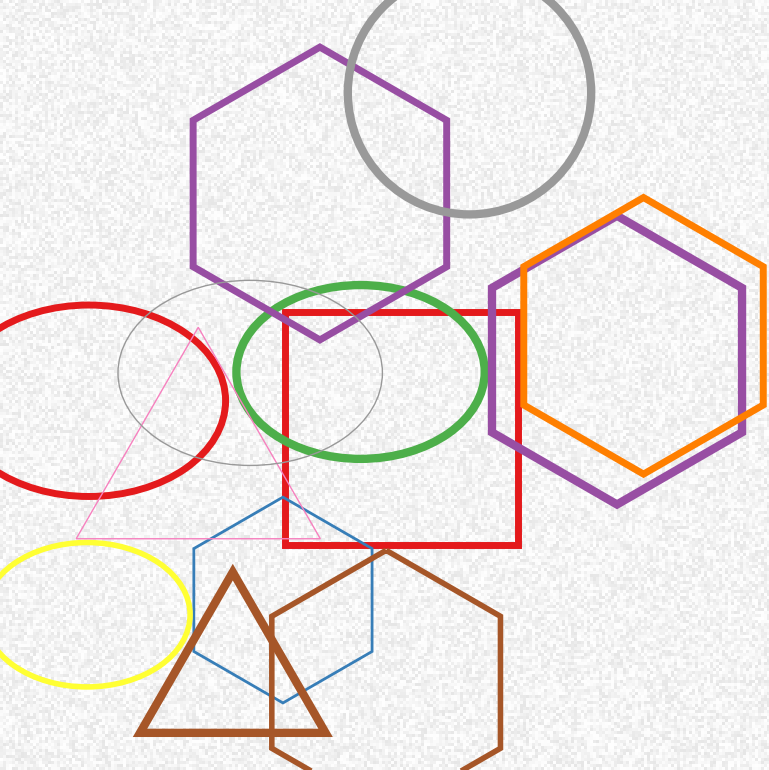[{"shape": "square", "thickness": 2.5, "radius": 0.76, "center": [0.522, 0.443]}, {"shape": "oval", "thickness": 2.5, "radius": 0.89, "center": [0.115, 0.48]}, {"shape": "hexagon", "thickness": 1, "radius": 0.67, "center": [0.367, 0.221]}, {"shape": "oval", "thickness": 3, "radius": 0.81, "center": [0.468, 0.517]}, {"shape": "hexagon", "thickness": 2.5, "radius": 0.95, "center": [0.415, 0.749]}, {"shape": "hexagon", "thickness": 3, "radius": 0.94, "center": [0.801, 0.532]}, {"shape": "hexagon", "thickness": 2.5, "radius": 0.9, "center": [0.836, 0.564]}, {"shape": "oval", "thickness": 2, "radius": 0.67, "center": [0.113, 0.202]}, {"shape": "triangle", "thickness": 3, "radius": 0.7, "center": [0.302, 0.118]}, {"shape": "hexagon", "thickness": 2, "radius": 0.86, "center": [0.501, 0.114]}, {"shape": "triangle", "thickness": 0.5, "radius": 0.92, "center": [0.257, 0.392]}, {"shape": "circle", "thickness": 3, "radius": 0.79, "center": [0.61, 0.88]}, {"shape": "oval", "thickness": 0.5, "radius": 0.86, "center": [0.325, 0.516]}]